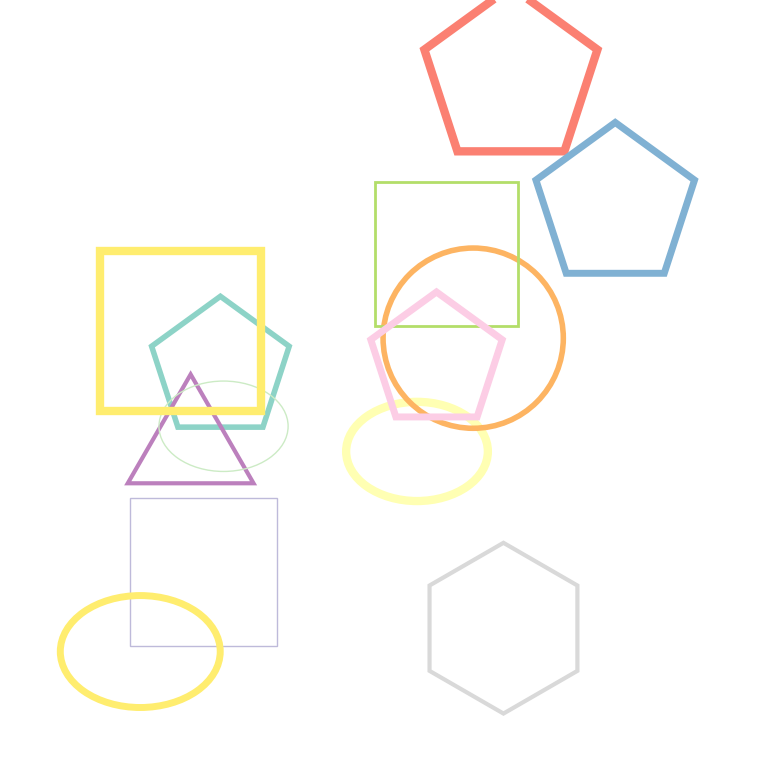[{"shape": "pentagon", "thickness": 2, "radius": 0.47, "center": [0.286, 0.521]}, {"shape": "oval", "thickness": 3, "radius": 0.46, "center": [0.542, 0.414]}, {"shape": "square", "thickness": 0.5, "radius": 0.48, "center": [0.264, 0.257]}, {"shape": "pentagon", "thickness": 3, "radius": 0.59, "center": [0.664, 0.899]}, {"shape": "pentagon", "thickness": 2.5, "radius": 0.54, "center": [0.799, 0.733]}, {"shape": "circle", "thickness": 2, "radius": 0.59, "center": [0.615, 0.561]}, {"shape": "square", "thickness": 1, "radius": 0.47, "center": [0.58, 0.67]}, {"shape": "pentagon", "thickness": 2.5, "radius": 0.45, "center": [0.567, 0.531]}, {"shape": "hexagon", "thickness": 1.5, "radius": 0.55, "center": [0.654, 0.184]}, {"shape": "triangle", "thickness": 1.5, "radius": 0.47, "center": [0.248, 0.42]}, {"shape": "oval", "thickness": 0.5, "radius": 0.42, "center": [0.29, 0.446]}, {"shape": "square", "thickness": 3, "radius": 0.52, "center": [0.234, 0.57]}, {"shape": "oval", "thickness": 2.5, "radius": 0.52, "center": [0.182, 0.154]}]